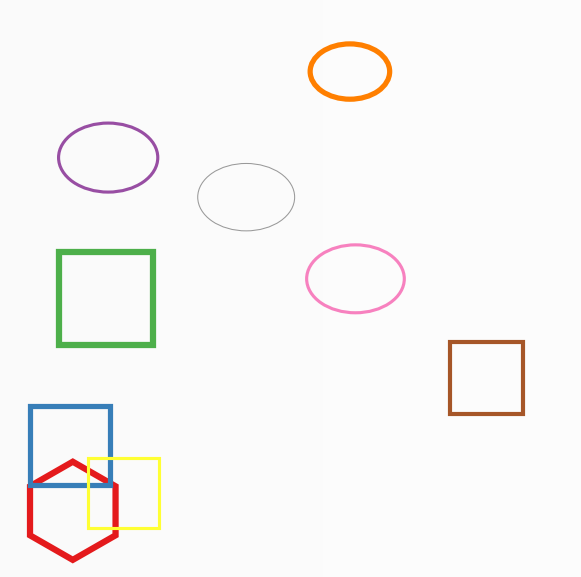[{"shape": "hexagon", "thickness": 3, "radius": 0.42, "center": [0.125, 0.115]}, {"shape": "square", "thickness": 2.5, "radius": 0.34, "center": [0.12, 0.227]}, {"shape": "square", "thickness": 3, "radius": 0.4, "center": [0.182, 0.482]}, {"shape": "oval", "thickness": 1.5, "radius": 0.43, "center": [0.186, 0.726]}, {"shape": "oval", "thickness": 2.5, "radius": 0.34, "center": [0.602, 0.875]}, {"shape": "square", "thickness": 1.5, "radius": 0.3, "center": [0.213, 0.145]}, {"shape": "square", "thickness": 2, "radius": 0.31, "center": [0.837, 0.345]}, {"shape": "oval", "thickness": 1.5, "radius": 0.42, "center": [0.612, 0.516]}, {"shape": "oval", "thickness": 0.5, "radius": 0.42, "center": [0.424, 0.658]}]